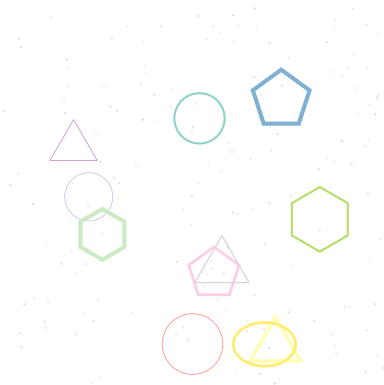[{"shape": "circle", "thickness": 1.5, "radius": 0.33, "center": [0.518, 0.693]}, {"shape": "triangle", "thickness": 2.5, "radius": 0.38, "center": [0.715, 0.1]}, {"shape": "circle", "thickness": 0.5, "radius": 0.31, "center": [0.231, 0.489]}, {"shape": "circle", "thickness": 0.5, "radius": 0.39, "center": [0.5, 0.106]}, {"shape": "pentagon", "thickness": 3, "radius": 0.39, "center": [0.73, 0.741]}, {"shape": "hexagon", "thickness": 1.5, "radius": 0.42, "center": [0.831, 0.43]}, {"shape": "pentagon", "thickness": 2, "radius": 0.34, "center": [0.556, 0.29]}, {"shape": "triangle", "thickness": 1, "radius": 0.41, "center": [0.577, 0.307]}, {"shape": "triangle", "thickness": 0.5, "radius": 0.35, "center": [0.191, 0.619]}, {"shape": "hexagon", "thickness": 3, "radius": 0.33, "center": [0.266, 0.391]}, {"shape": "oval", "thickness": 2, "radius": 0.4, "center": [0.687, 0.106]}]